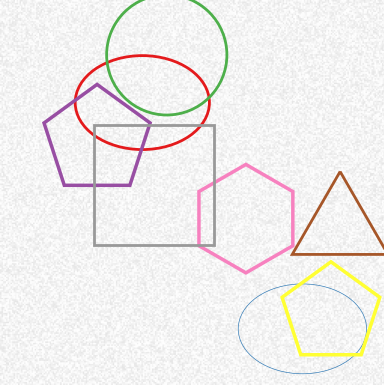[{"shape": "oval", "thickness": 2, "radius": 0.87, "center": [0.37, 0.734]}, {"shape": "oval", "thickness": 0.5, "radius": 0.83, "center": [0.785, 0.146]}, {"shape": "circle", "thickness": 2, "radius": 0.78, "center": [0.433, 0.858]}, {"shape": "pentagon", "thickness": 2.5, "radius": 0.72, "center": [0.252, 0.636]}, {"shape": "pentagon", "thickness": 2.5, "radius": 0.67, "center": [0.86, 0.187]}, {"shape": "triangle", "thickness": 2, "radius": 0.72, "center": [0.883, 0.411]}, {"shape": "hexagon", "thickness": 2.5, "radius": 0.7, "center": [0.639, 0.432]}, {"shape": "square", "thickness": 2, "radius": 0.77, "center": [0.4, 0.519]}]